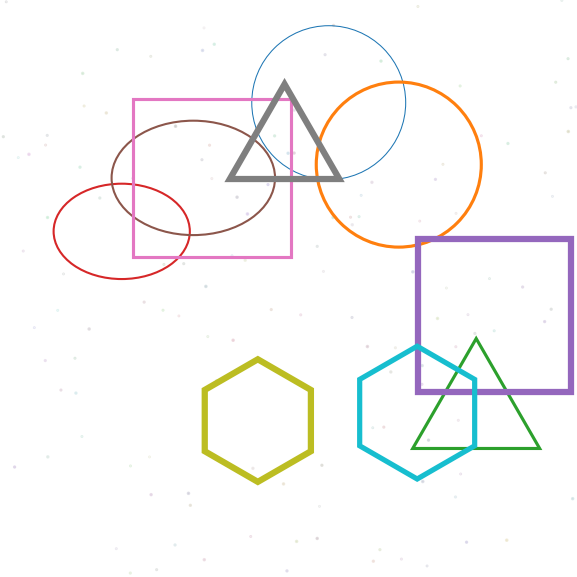[{"shape": "circle", "thickness": 0.5, "radius": 0.67, "center": [0.569, 0.821]}, {"shape": "circle", "thickness": 1.5, "radius": 0.71, "center": [0.691, 0.714]}, {"shape": "triangle", "thickness": 1.5, "radius": 0.63, "center": [0.825, 0.286]}, {"shape": "oval", "thickness": 1, "radius": 0.59, "center": [0.211, 0.598]}, {"shape": "square", "thickness": 3, "radius": 0.66, "center": [0.856, 0.453]}, {"shape": "oval", "thickness": 1, "radius": 0.71, "center": [0.335, 0.691]}, {"shape": "square", "thickness": 1.5, "radius": 0.68, "center": [0.367, 0.691]}, {"shape": "triangle", "thickness": 3, "radius": 0.55, "center": [0.493, 0.744]}, {"shape": "hexagon", "thickness": 3, "radius": 0.53, "center": [0.446, 0.271]}, {"shape": "hexagon", "thickness": 2.5, "radius": 0.57, "center": [0.722, 0.285]}]